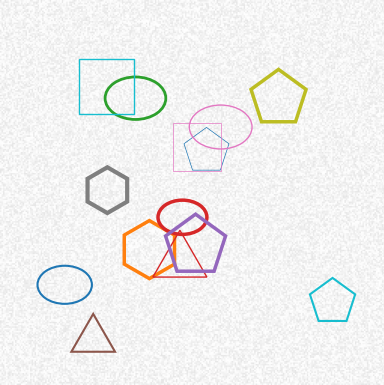[{"shape": "pentagon", "thickness": 0.5, "radius": 0.31, "center": [0.536, 0.608]}, {"shape": "oval", "thickness": 1.5, "radius": 0.35, "center": [0.168, 0.26]}, {"shape": "hexagon", "thickness": 2.5, "radius": 0.38, "center": [0.388, 0.352]}, {"shape": "oval", "thickness": 2, "radius": 0.39, "center": [0.352, 0.745]}, {"shape": "triangle", "thickness": 1, "radius": 0.4, "center": [0.467, 0.321]}, {"shape": "oval", "thickness": 2.5, "radius": 0.32, "center": [0.474, 0.436]}, {"shape": "pentagon", "thickness": 2.5, "radius": 0.41, "center": [0.508, 0.362]}, {"shape": "triangle", "thickness": 1.5, "radius": 0.33, "center": [0.242, 0.119]}, {"shape": "square", "thickness": 0.5, "radius": 0.31, "center": [0.512, 0.619]}, {"shape": "oval", "thickness": 1, "radius": 0.41, "center": [0.573, 0.67]}, {"shape": "hexagon", "thickness": 3, "radius": 0.3, "center": [0.279, 0.506]}, {"shape": "pentagon", "thickness": 2.5, "radius": 0.38, "center": [0.723, 0.745]}, {"shape": "pentagon", "thickness": 1.5, "radius": 0.31, "center": [0.864, 0.216]}, {"shape": "square", "thickness": 1, "radius": 0.36, "center": [0.277, 0.776]}]